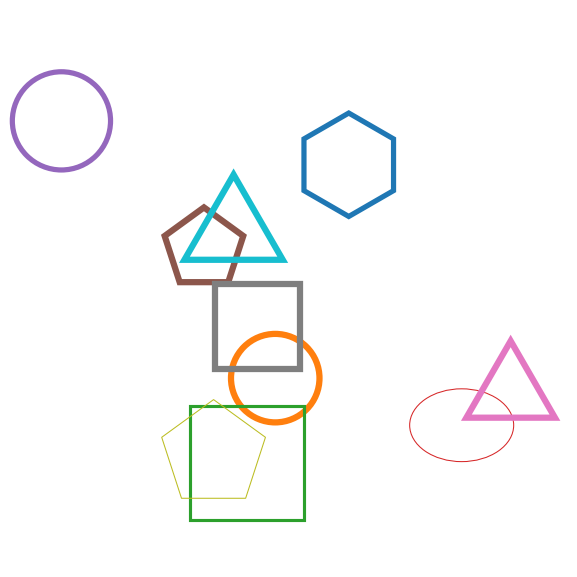[{"shape": "hexagon", "thickness": 2.5, "radius": 0.45, "center": [0.604, 0.714]}, {"shape": "circle", "thickness": 3, "radius": 0.38, "center": [0.477, 0.344]}, {"shape": "square", "thickness": 1.5, "radius": 0.5, "center": [0.427, 0.197]}, {"shape": "oval", "thickness": 0.5, "radius": 0.45, "center": [0.799, 0.263]}, {"shape": "circle", "thickness": 2.5, "radius": 0.43, "center": [0.106, 0.79]}, {"shape": "pentagon", "thickness": 3, "radius": 0.36, "center": [0.353, 0.568]}, {"shape": "triangle", "thickness": 3, "radius": 0.44, "center": [0.884, 0.32]}, {"shape": "square", "thickness": 3, "radius": 0.37, "center": [0.446, 0.434]}, {"shape": "pentagon", "thickness": 0.5, "radius": 0.47, "center": [0.37, 0.213]}, {"shape": "triangle", "thickness": 3, "radius": 0.49, "center": [0.404, 0.598]}]